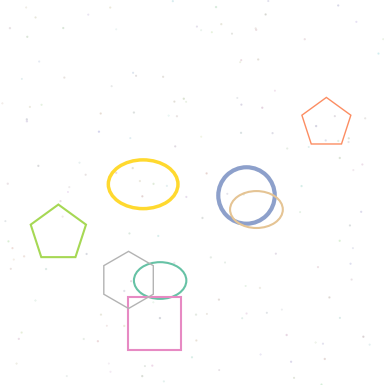[{"shape": "oval", "thickness": 1.5, "radius": 0.34, "center": [0.416, 0.271]}, {"shape": "pentagon", "thickness": 1, "radius": 0.33, "center": [0.848, 0.68]}, {"shape": "circle", "thickness": 3, "radius": 0.37, "center": [0.64, 0.492]}, {"shape": "square", "thickness": 1.5, "radius": 0.34, "center": [0.402, 0.159]}, {"shape": "pentagon", "thickness": 1.5, "radius": 0.38, "center": [0.152, 0.393]}, {"shape": "oval", "thickness": 2.5, "radius": 0.45, "center": [0.372, 0.521]}, {"shape": "oval", "thickness": 1.5, "radius": 0.34, "center": [0.666, 0.456]}, {"shape": "hexagon", "thickness": 1, "radius": 0.37, "center": [0.334, 0.273]}]